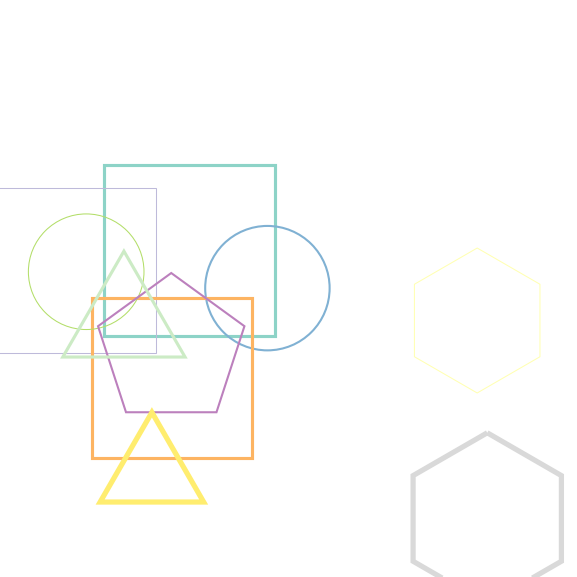[{"shape": "square", "thickness": 1.5, "radius": 0.74, "center": [0.328, 0.565]}, {"shape": "hexagon", "thickness": 0.5, "radius": 0.63, "center": [0.826, 0.444]}, {"shape": "square", "thickness": 0.5, "radius": 0.71, "center": [0.128, 0.53]}, {"shape": "circle", "thickness": 1, "radius": 0.54, "center": [0.463, 0.5]}, {"shape": "square", "thickness": 1.5, "radius": 0.69, "center": [0.298, 0.344]}, {"shape": "circle", "thickness": 0.5, "radius": 0.5, "center": [0.149, 0.529]}, {"shape": "hexagon", "thickness": 2.5, "radius": 0.74, "center": [0.844, 0.101]}, {"shape": "pentagon", "thickness": 1, "radius": 0.67, "center": [0.297, 0.393]}, {"shape": "triangle", "thickness": 1.5, "radius": 0.61, "center": [0.215, 0.442]}, {"shape": "triangle", "thickness": 2.5, "radius": 0.52, "center": [0.263, 0.182]}]